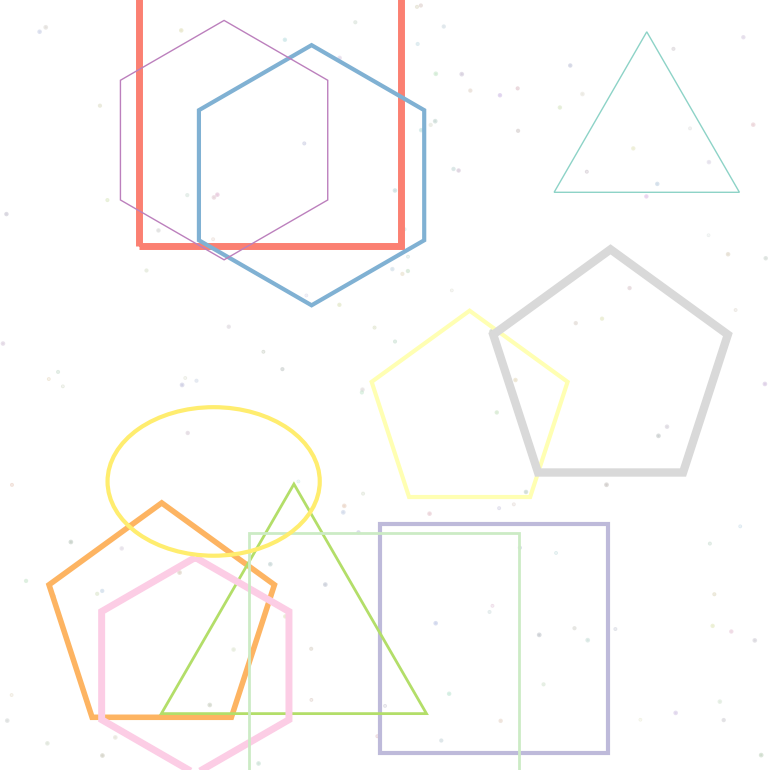[{"shape": "triangle", "thickness": 0.5, "radius": 0.69, "center": [0.84, 0.82]}, {"shape": "pentagon", "thickness": 1.5, "radius": 0.67, "center": [0.61, 0.463]}, {"shape": "square", "thickness": 1.5, "radius": 0.74, "center": [0.642, 0.171]}, {"shape": "square", "thickness": 2.5, "radius": 0.85, "center": [0.351, 0.851]}, {"shape": "hexagon", "thickness": 1.5, "radius": 0.84, "center": [0.405, 0.772]}, {"shape": "pentagon", "thickness": 2, "radius": 0.77, "center": [0.21, 0.193]}, {"shape": "triangle", "thickness": 1, "radius": 0.99, "center": [0.382, 0.173]}, {"shape": "hexagon", "thickness": 2.5, "radius": 0.7, "center": [0.254, 0.136]}, {"shape": "pentagon", "thickness": 3, "radius": 0.8, "center": [0.793, 0.516]}, {"shape": "hexagon", "thickness": 0.5, "radius": 0.78, "center": [0.291, 0.818]}, {"shape": "square", "thickness": 1, "radius": 0.88, "center": [0.499, 0.132]}, {"shape": "oval", "thickness": 1.5, "radius": 0.69, "center": [0.277, 0.375]}]